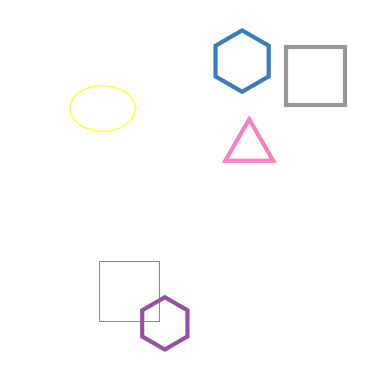[{"shape": "square", "thickness": 0.5, "radius": 0.39, "center": [0.335, 0.245]}, {"shape": "hexagon", "thickness": 3, "radius": 0.4, "center": [0.629, 0.841]}, {"shape": "hexagon", "thickness": 3, "radius": 0.34, "center": [0.428, 0.16]}, {"shape": "oval", "thickness": 1, "radius": 0.42, "center": [0.267, 0.718]}, {"shape": "triangle", "thickness": 3, "radius": 0.36, "center": [0.647, 0.618]}, {"shape": "square", "thickness": 3, "radius": 0.38, "center": [0.819, 0.802]}]